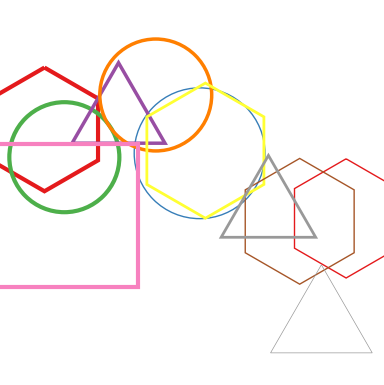[{"shape": "hexagon", "thickness": 1, "radius": 0.77, "center": [0.899, 0.433]}, {"shape": "hexagon", "thickness": 3, "radius": 0.8, "center": [0.116, 0.664]}, {"shape": "circle", "thickness": 1, "radius": 0.85, "center": [0.518, 0.602]}, {"shape": "circle", "thickness": 3, "radius": 0.71, "center": [0.167, 0.592]}, {"shape": "triangle", "thickness": 2.5, "radius": 0.7, "center": [0.308, 0.698]}, {"shape": "circle", "thickness": 2.5, "radius": 0.73, "center": [0.405, 0.753]}, {"shape": "hexagon", "thickness": 2, "radius": 0.88, "center": [0.533, 0.609]}, {"shape": "hexagon", "thickness": 1, "radius": 0.82, "center": [0.778, 0.425]}, {"shape": "square", "thickness": 3, "radius": 0.93, "center": [0.171, 0.44]}, {"shape": "triangle", "thickness": 0.5, "radius": 0.76, "center": [0.835, 0.16]}, {"shape": "triangle", "thickness": 2, "radius": 0.71, "center": [0.697, 0.455]}]